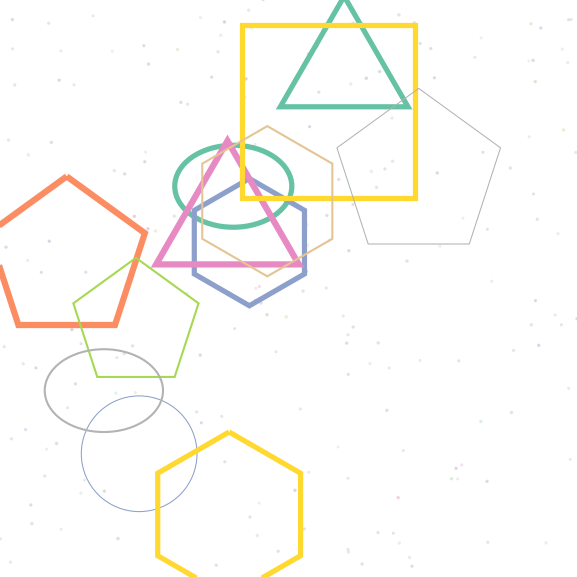[{"shape": "oval", "thickness": 2.5, "radius": 0.51, "center": [0.404, 0.677]}, {"shape": "triangle", "thickness": 2.5, "radius": 0.64, "center": [0.596, 0.878]}, {"shape": "pentagon", "thickness": 3, "radius": 0.71, "center": [0.116, 0.551]}, {"shape": "hexagon", "thickness": 2.5, "radius": 0.55, "center": [0.432, 0.58]}, {"shape": "circle", "thickness": 0.5, "radius": 0.5, "center": [0.241, 0.213]}, {"shape": "triangle", "thickness": 3, "radius": 0.71, "center": [0.394, 0.613]}, {"shape": "pentagon", "thickness": 1, "radius": 0.57, "center": [0.235, 0.439]}, {"shape": "square", "thickness": 2.5, "radius": 0.75, "center": [0.569, 0.806]}, {"shape": "hexagon", "thickness": 2.5, "radius": 0.71, "center": [0.397, 0.108]}, {"shape": "hexagon", "thickness": 1, "radius": 0.65, "center": [0.463, 0.651]}, {"shape": "oval", "thickness": 1, "radius": 0.51, "center": [0.18, 0.323]}, {"shape": "pentagon", "thickness": 0.5, "radius": 0.74, "center": [0.725, 0.697]}]